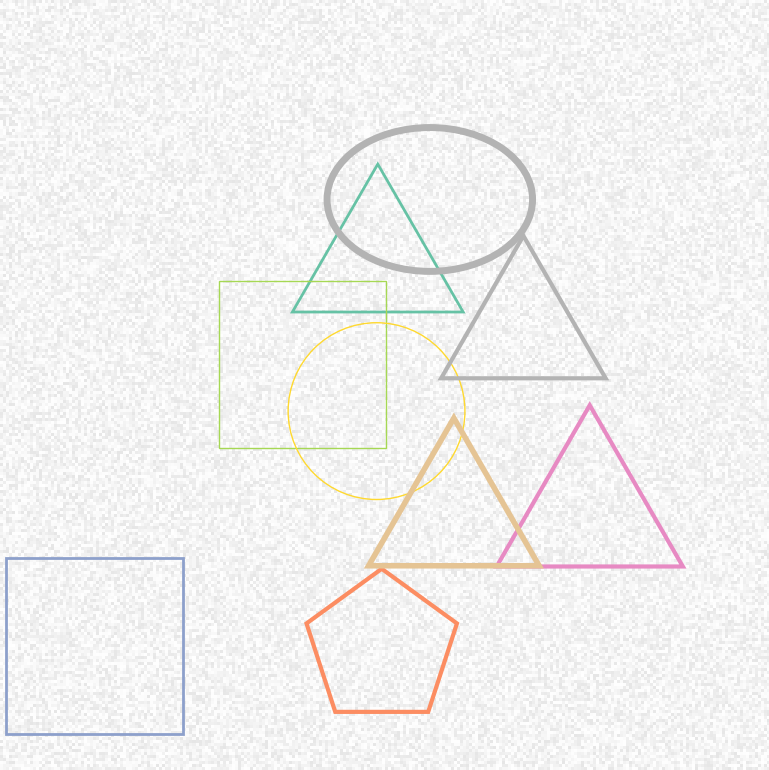[{"shape": "triangle", "thickness": 1, "radius": 0.64, "center": [0.491, 0.659]}, {"shape": "pentagon", "thickness": 1.5, "radius": 0.51, "center": [0.496, 0.159]}, {"shape": "square", "thickness": 1, "radius": 0.57, "center": [0.123, 0.161]}, {"shape": "triangle", "thickness": 1.5, "radius": 0.7, "center": [0.766, 0.334]}, {"shape": "square", "thickness": 0.5, "radius": 0.54, "center": [0.393, 0.527]}, {"shape": "circle", "thickness": 0.5, "radius": 0.57, "center": [0.489, 0.466]}, {"shape": "triangle", "thickness": 2, "radius": 0.64, "center": [0.589, 0.329]}, {"shape": "oval", "thickness": 2.5, "radius": 0.67, "center": [0.558, 0.741]}, {"shape": "triangle", "thickness": 1.5, "radius": 0.62, "center": [0.68, 0.57]}]